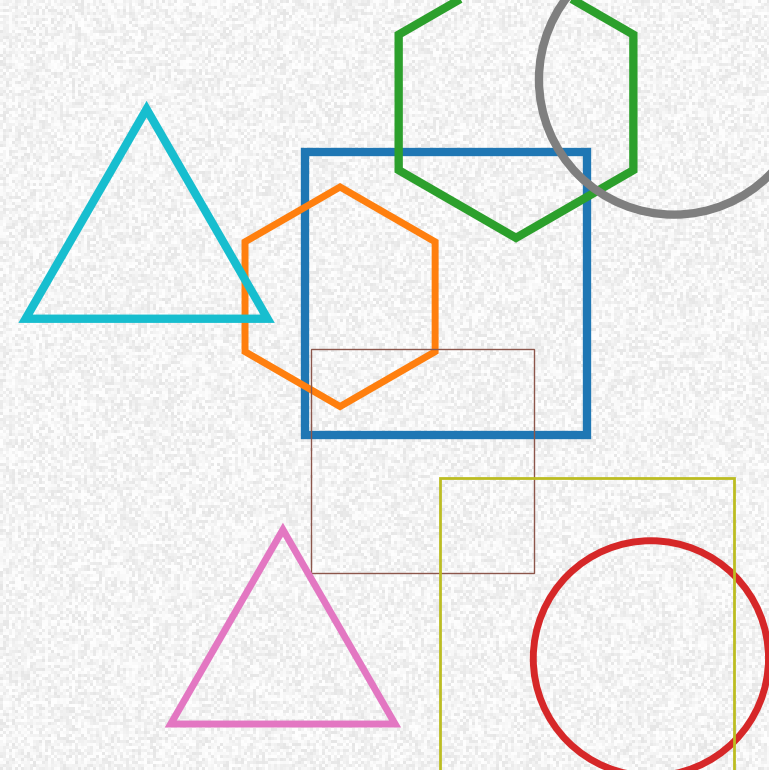[{"shape": "square", "thickness": 3, "radius": 0.92, "center": [0.579, 0.619]}, {"shape": "hexagon", "thickness": 2.5, "radius": 0.71, "center": [0.442, 0.615]}, {"shape": "hexagon", "thickness": 3, "radius": 0.88, "center": [0.67, 0.867]}, {"shape": "circle", "thickness": 2.5, "radius": 0.76, "center": [0.845, 0.145]}, {"shape": "square", "thickness": 0.5, "radius": 0.73, "center": [0.549, 0.401]}, {"shape": "triangle", "thickness": 2.5, "radius": 0.84, "center": [0.367, 0.144]}, {"shape": "circle", "thickness": 3, "radius": 0.88, "center": [0.875, 0.897]}, {"shape": "square", "thickness": 1, "radius": 0.96, "center": [0.762, 0.188]}, {"shape": "triangle", "thickness": 3, "radius": 0.91, "center": [0.19, 0.677]}]